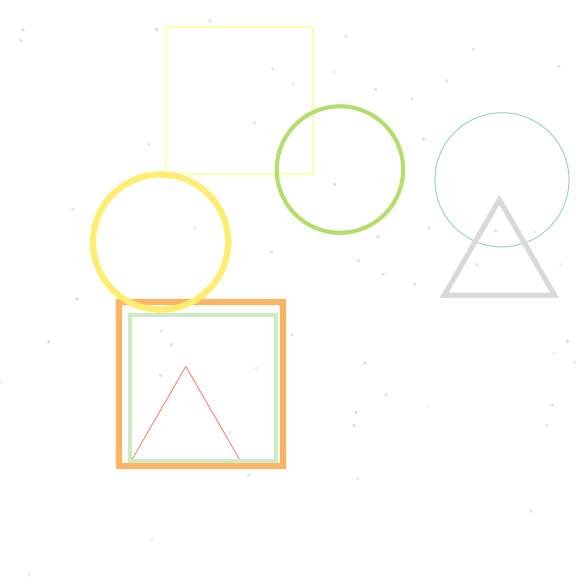[{"shape": "circle", "thickness": 0.5, "radius": 0.58, "center": [0.869, 0.688]}, {"shape": "square", "thickness": 1, "radius": 0.63, "center": [0.415, 0.825]}, {"shape": "triangle", "thickness": 0.5, "radius": 0.54, "center": [0.322, 0.256]}, {"shape": "square", "thickness": 3, "radius": 0.71, "center": [0.348, 0.334]}, {"shape": "circle", "thickness": 2, "radius": 0.55, "center": [0.589, 0.706]}, {"shape": "triangle", "thickness": 2.5, "radius": 0.55, "center": [0.865, 0.543]}, {"shape": "square", "thickness": 2, "radius": 0.63, "center": [0.352, 0.327]}, {"shape": "circle", "thickness": 3, "radius": 0.59, "center": [0.278, 0.58]}]